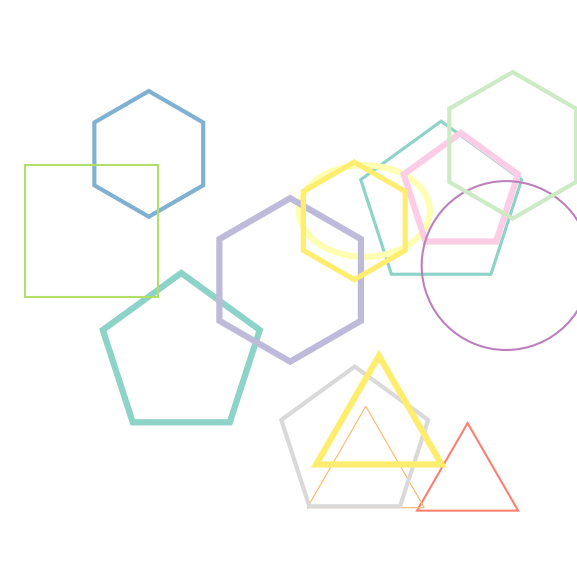[{"shape": "pentagon", "thickness": 3, "radius": 0.71, "center": [0.314, 0.383]}, {"shape": "pentagon", "thickness": 1.5, "radius": 0.73, "center": [0.764, 0.643]}, {"shape": "oval", "thickness": 3, "radius": 0.57, "center": [0.631, 0.634]}, {"shape": "hexagon", "thickness": 3, "radius": 0.71, "center": [0.502, 0.514]}, {"shape": "triangle", "thickness": 1, "radius": 0.51, "center": [0.81, 0.165]}, {"shape": "hexagon", "thickness": 2, "radius": 0.54, "center": [0.258, 0.733]}, {"shape": "triangle", "thickness": 0.5, "radius": 0.59, "center": [0.633, 0.178]}, {"shape": "square", "thickness": 1, "radius": 0.58, "center": [0.159, 0.599]}, {"shape": "pentagon", "thickness": 3, "radius": 0.52, "center": [0.798, 0.665]}, {"shape": "pentagon", "thickness": 2, "radius": 0.67, "center": [0.614, 0.231]}, {"shape": "circle", "thickness": 1, "radius": 0.73, "center": [0.876, 0.539]}, {"shape": "hexagon", "thickness": 2, "radius": 0.63, "center": [0.888, 0.748]}, {"shape": "hexagon", "thickness": 2.5, "radius": 0.51, "center": [0.613, 0.617]}, {"shape": "triangle", "thickness": 3, "radius": 0.63, "center": [0.656, 0.258]}]